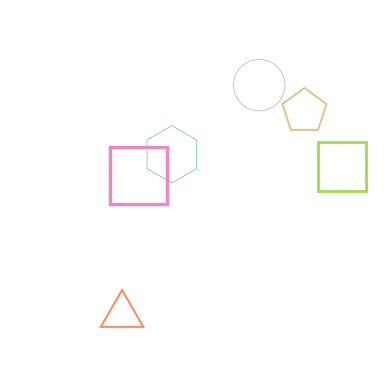[{"shape": "hexagon", "thickness": 0.5, "radius": 0.37, "center": [0.446, 0.599]}, {"shape": "triangle", "thickness": 1.5, "radius": 0.32, "center": [0.317, 0.183]}, {"shape": "square", "thickness": 2.5, "radius": 0.37, "center": [0.359, 0.545]}, {"shape": "square", "thickness": 2, "radius": 0.32, "center": [0.888, 0.568]}, {"shape": "pentagon", "thickness": 1.5, "radius": 0.3, "center": [0.791, 0.711]}, {"shape": "circle", "thickness": 0.5, "radius": 0.33, "center": [0.673, 0.779]}]